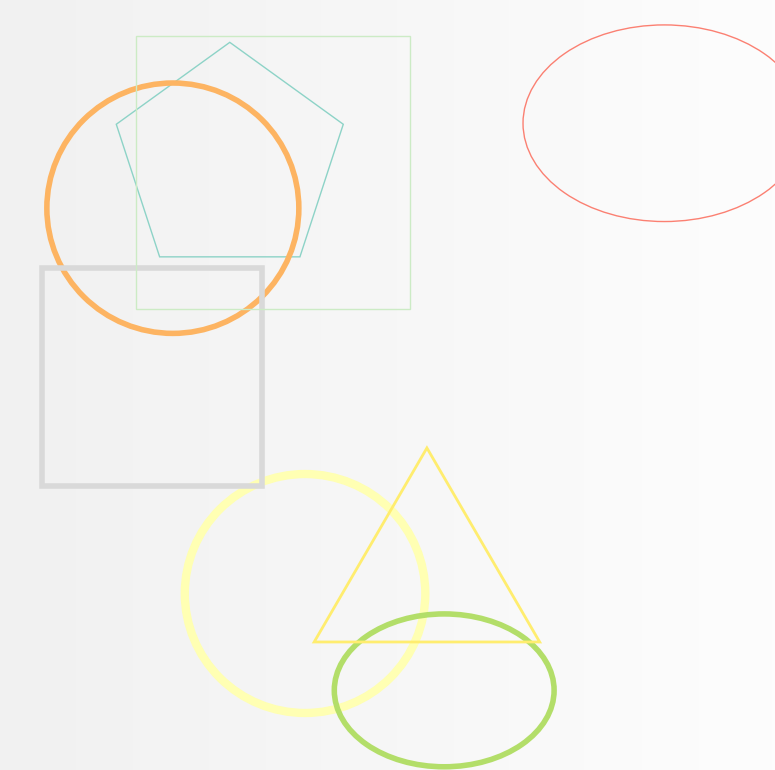[{"shape": "pentagon", "thickness": 0.5, "radius": 0.77, "center": [0.296, 0.791]}, {"shape": "circle", "thickness": 3, "radius": 0.78, "center": [0.394, 0.229]}, {"shape": "oval", "thickness": 0.5, "radius": 0.91, "center": [0.857, 0.84]}, {"shape": "circle", "thickness": 2, "radius": 0.81, "center": [0.223, 0.73]}, {"shape": "oval", "thickness": 2, "radius": 0.71, "center": [0.573, 0.103]}, {"shape": "square", "thickness": 2, "radius": 0.71, "center": [0.196, 0.51]}, {"shape": "square", "thickness": 0.5, "radius": 0.89, "center": [0.352, 0.776]}, {"shape": "triangle", "thickness": 1, "radius": 0.84, "center": [0.551, 0.25]}]